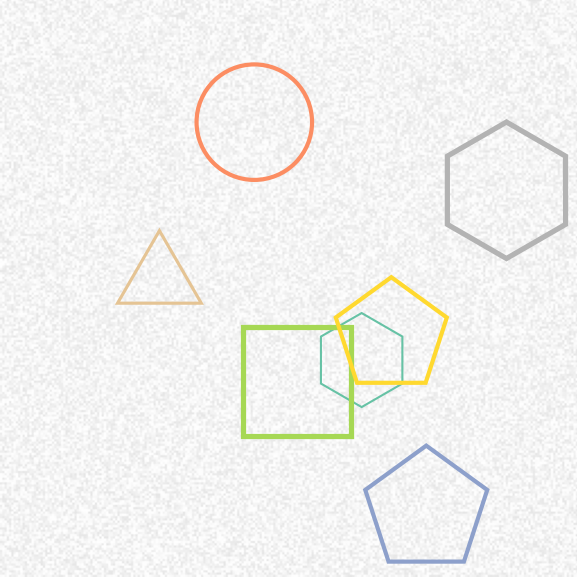[{"shape": "hexagon", "thickness": 1, "radius": 0.41, "center": [0.626, 0.376]}, {"shape": "circle", "thickness": 2, "radius": 0.5, "center": [0.44, 0.788]}, {"shape": "pentagon", "thickness": 2, "radius": 0.56, "center": [0.738, 0.116]}, {"shape": "square", "thickness": 2.5, "radius": 0.47, "center": [0.514, 0.339]}, {"shape": "pentagon", "thickness": 2, "radius": 0.51, "center": [0.678, 0.418]}, {"shape": "triangle", "thickness": 1.5, "radius": 0.42, "center": [0.276, 0.516]}, {"shape": "hexagon", "thickness": 2.5, "radius": 0.59, "center": [0.877, 0.67]}]